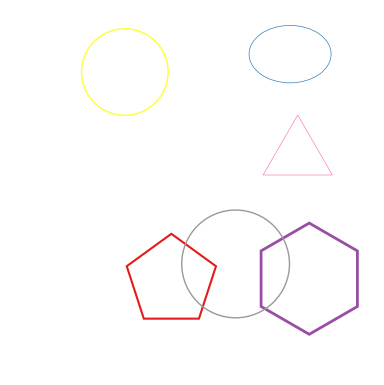[{"shape": "pentagon", "thickness": 1.5, "radius": 0.61, "center": [0.445, 0.271]}, {"shape": "oval", "thickness": 0.5, "radius": 0.53, "center": [0.753, 0.859]}, {"shape": "hexagon", "thickness": 2, "radius": 0.72, "center": [0.803, 0.276]}, {"shape": "circle", "thickness": 1, "radius": 0.56, "center": [0.324, 0.813]}, {"shape": "triangle", "thickness": 0.5, "radius": 0.52, "center": [0.773, 0.597]}, {"shape": "circle", "thickness": 1, "radius": 0.7, "center": [0.612, 0.314]}]